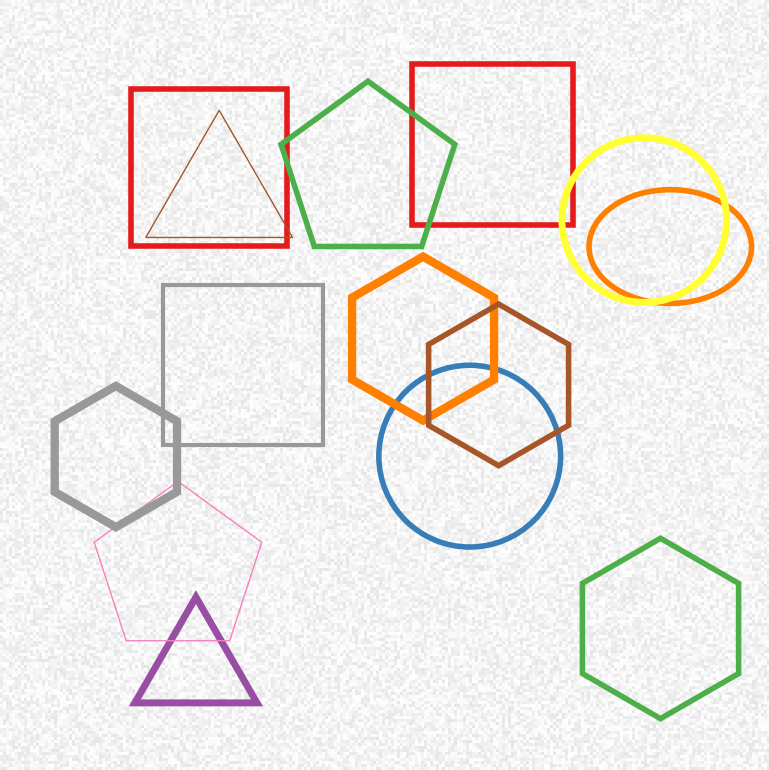[{"shape": "square", "thickness": 2, "radius": 0.51, "center": [0.271, 0.782]}, {"shape": "square", "thickness": 2, "radius": 0.52, "center": [0.64, 0.812]}, {"shape": "circle", "thickness": 2, "radius": 0.59, "center": [0.61, 0.408]}, {"shape": "pentagon", "thickness": 2, "radius": 0.59, "center": [0.478, 0.776]}, {"shape": "hexagon", "thickness": 2, "radius": 0.59, "center": [0.858, 0.184]}, {"shape": "triangle", "thickness": 2.5, "radius": 0.46, "center": [0.254, 0.133]}, {"shape": "oval", "thickness": 2, "radius": 0.53, "center": [0.87, 0.68]}, {"shape": "hexagon", "thickness": 3, "radius": 0.53, "center": [0.549, 0.56]}, {"shape": "circle", "thickness": 2.5, "radius": 0.53, "center": [0.837, 0.714]}, {"shape": "triangle", "thickness": 0.5, "radius": 0.55, "center": [0.285, 0.747]}, {"shape": "hexagon", "thickness": 2, "radius": 0.52, "center": [0.648, 0.5]}, {"shape": "pentagon", "thickness": 0.5, "radius": 0.57, "center": [0.231, 0.26]}, {"shape": "square", "thickness": 1.5, "radius": 0.52, "center": [0.316, 0.526]}, {"shape": "hexagon", "thickness": 3, "radius": 0.46, "center": [0.15, 0.407]}]